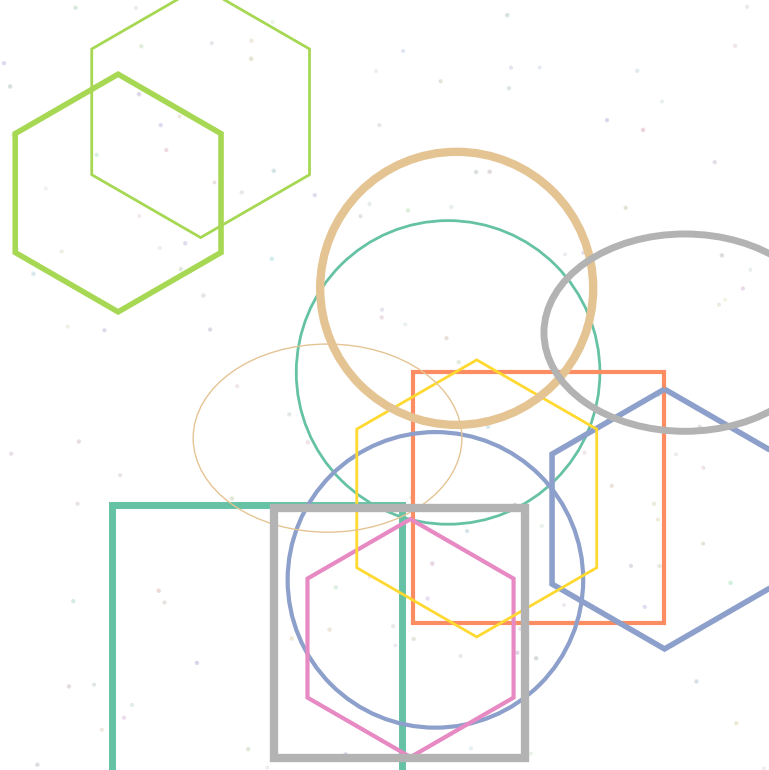[{"shape": "circle", "thickness": 1, "radius": 0.99, "center": [0.582, 0.516]}, {"shape": "square", "thickness": 2.5, "radius": 0.94, "center": [0.334, 0.156]}, {"shape": "square", "thickness": 1.5, "radius": 0.81, "center": [0.7, 0.354]}, {"shape": "circle", "thickness": 1.5, "radius": 0.96, "center": [0.565, 0.247]}, {"shape": "hexagon", "thickness": 2, "radius": 0.84, "center": [0.863, 0.326]}, {"shape": "hexagon", "thickness": 1.5, "radius": 0.77, "center": [0.533, 0.171]}, {"shape": "hexagon", "thickness": 1, "radius": 0.82, "center": [0.261, 0.855]}, {"shape": "hexagon", "thickness": 2, "radius": 0.77, "center": [0.153, 0.749]}, {"shape": "hexagon", "thickness": 1, "radius": 0.9, "center": [0.619, 0.353]}, {"shape": "oval", "thickness": 0.5, "radius": 0.87, "center": [0.425, 0.431]}, {"shape": "circle", "thickness": 3, "radius": 0.89, "center": [0.593, 0.626]}, {"shape": "square", "thickness": 3, "radius": 0.81, "center": [0.519, 0.178]}, {"shape": "oval", "thickness": 2.5, "radius": 0.92, "center": [0.889, 0.568]}]